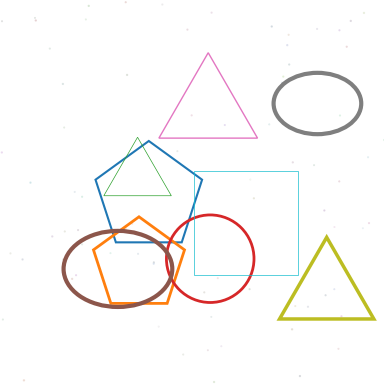[{"shape": "pentagon", "thickness": 1.5, "radius": 0.73, "center": [0.386, 0.488]}, {"shape": "pentagon", "thickness": 2, "radius": 0.62, "center": [0.361, 0.313]}, {"shape": "triangle", "thickness": 0.5, "radius": 0.51, "center": [0.357, 0.542]}, {"shape": "circle", "thickness": 2, "radius": 0.57, "center": [0.546, 0.328]}, {"shape": "oval", "thickness": 3, "radius": 0.71, "center": [0.306, 0.301]}, {"shape": "triangle", "thickness": 1, "radius": 0.74, "center": [0.541, 0.715]}, {"shape": "oval", "thickness": 3, "radius": 0.57, "center": [0.824, 0.731]}, {"shape": "triangle", "thickness": 2.5, "radius": 0.71, "center": [0.849, 0.242]}, {"shape": "square", "thickness": 0.5, "radius": 0.67, "center": [0.639, 0.42]}]